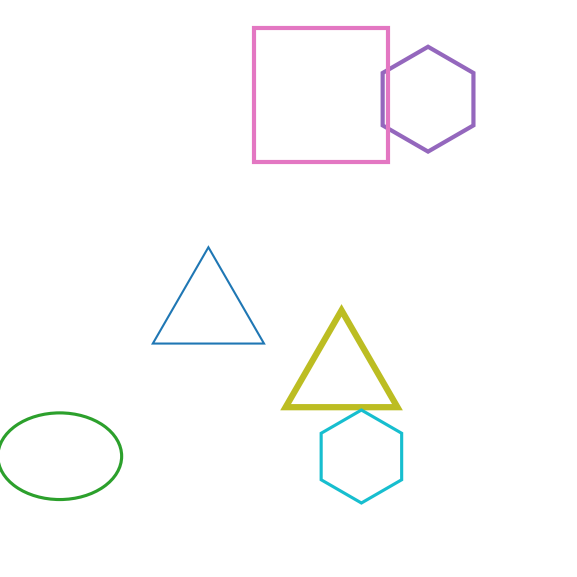[{"shape": "triangle", "thickness": 1, "radius": 0.56, "center": [0.361, 0.46]}, {"shape": "oval", "thickness": 1.5, "radius": 0.54, "center": [0.103, 0.209]}, {"shape": "hexagon", "thickness": 2, "radius": 0.45, "center": [0.741, 0.827]}, {"shape": "square", "thickness": 2, "radius": 0.58, "center": [0.556, 0.835]}, {"shape": "triangle", "thickness": 3, "radius": 0.56, "center": [0.591, 0.35]}, {"shape": "hexagon", "thickness": 1.5, "radius": 0.4, "center": [0.626, 0.209]}]